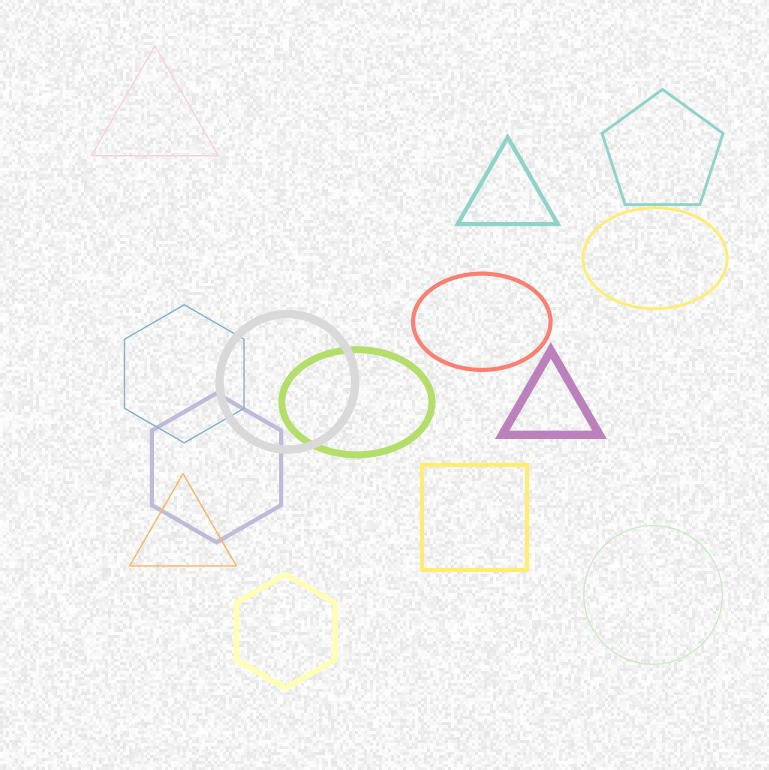[{"shape": "pentagon", "thickness": 1, "radius": 0.41, "center": [0.86, 0.801]}, {"shape": "triangle", "thickness": 1.5, "radius": 0.38, "center": [0.659, 0.747]}, {"shape": "hexagon", "thickness": 2, "radius": 0.37, "center": [0.371, 0.18]}, {"shape": "hexagon", "thickness": 1.5, "radius": 0.48, "center": [0.281, 0.392]}, {"shape": "oval", "thickness": 1.5, "radius": 0.45, "center": [0.626, 0.582]}, {"shape": "hexagon", "thickness": 0.5, "radius": 0.45, "center": [0.239, 0.515]}, {"shape": "triangle", "thickness": 0.5, "radius": 0.4, "center": [0.238, 0.305]}, {"shape": "oval", "thickness": 2.5, "radius": 0.49, "center": [0.464, 0.478]}, {"shape": "triangle", "thickness": 0.5, "radius": 0.48, "center": [0.201, 0.845]}, {"shape": "circle", "thickness": 3, "radius": 0.44, "center": [0.373, 0.504]}, {"shape": "triangle", "thickness": 3, "radius": 0.37, "center": [0.715, 0.472]}, {"shape": "circle", "thickness": 0.5, "radius": 0.45, "center": [0.848, 0.227]}, {"shape": "square", "thickness": 1.5, "radius": 0.34, "center": [0.616, 0.328]}, {"shape": "oval", "thickness": 1, "radius": 0.47, "center": [0.851, 0.665]}]